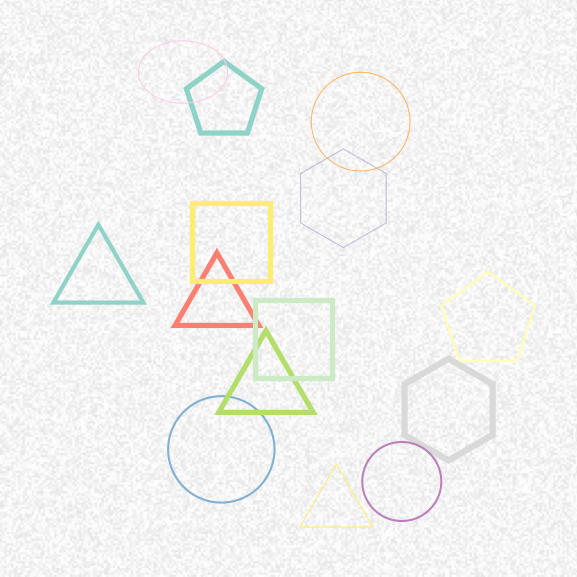[{"shape": "pentagon", "thickness": 2.5, "radius": 0.34, "center": [0.388, 0.824]}, {"shape": "triangle", "thickness": 2, "radius": 0.45, "center": [0.17, 0.52]}, {"shape": "pentagon", "thickness": 1, "radius": 0.43, "center": [0.845, 0.443]}, {"shape": "hexagon", "thickness": 0.5, "radius": 0.43, "center": [0.595, 0.656]}, {"shape": "triangle", "thickness": 2.5, "radius": 0.42, "center": [0.376, 0.478]}, {"shape": "circle", "thickness": 1, "radius": 0.46, "center": [0.383, 0.221]}, {"shape": "circle", "thickness": 0.5, "radius": 0.43, "center": [0.625, 0.788]}, {"shape": "triangle", "thickness": 2.5, "radius": 0.47, "center": [0.461, 0.332]}, {"shape": "oval", "thickness": 0.5, "radius": 0.39, "center": [0.317, 0.874]}, {"shape": "hexagon", "thickness": 3, "radius": 0.44, "center": [0.777, 0.29]}, {"shape": "circle", "thickness": 1, "radius": 0.34, "center": [0.696, 0.165]}, {"shape": "square", "thickness": 2.5, "radius": 0.34, "center": [0.508, 0.412]}, {"shape": "triangle", "thickness": 0.5, "radius": 0.36, "center": [0.582, 0.123]}, {"shape": "square", "thickness": 2.5, "radius": 0.34, "center": [0.4, 0.58]}]